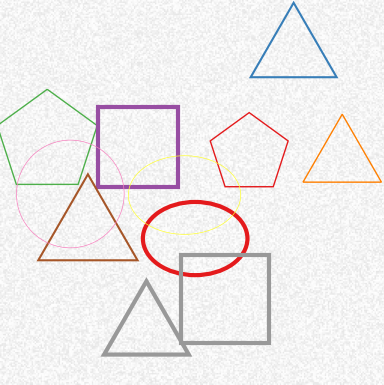[{"shape": "pentagon", "thickness": 1, "radius": 0.53, "center": [0.647, 0.601]}, {"shape": "oval", "thickness": 3, "radius": 0.68, "center": [0.507, 0.38]}, {"shape": "triangle", "thickness": 1.5, "radius": 0.64, "center": [0.763, 0.864]}, {"shape": "pentagon", "thickness": 1, "radius": 0.68, "center": [0.123, 0.632]}, {"shape": "square", "thickness": 3, "radius": 0.52, "center": [0.359, 0.618]}, {"shape": "triangle", "thickness": 1, "radius": 0.59, "center": [0.889, 0.586]}, {"shape": "oval", "thickness": 0.5, "radius": 0.73, "center": [0.479, 0.493]}, {"shape": "triangle", "thickness": 1.5, "radius": 0.74, "center": [0.228, 0.398]}, {"shape": "circle", "thickness": 0.5, "radius": 0.7, "center": [0.183, 0.496]}, {"shape": "triangle", "thickness": 3, "radius": 0.63, "center": [0.38, 0.143]}, {"shape": "square", "thickness": 3, "radius": 0.57, "center": [0.585, 0.225]}]